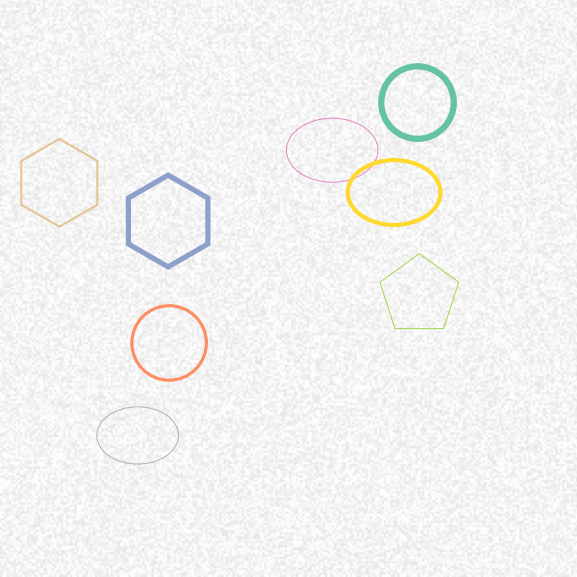[{"shape": "circle", "thickness": 3, "radius": 0.31, "center": [0.723, 0.822]}, {"shape": "circle", "thickness": 1.5, "radius": 0.32, "center": [0.293, 0.405]}, {"shape": "hexagon", "thickness": 2.5, "radius": 0.4, "center": [0.291, 0.616]}, {"shape": "oval", "thickness": 0.5, "radius": 0.4, "center": [0.575, 0.739]}, {"shape": "pentagon", "thickness": 0.5, "radius": 0.36, "center": [0.726, 0.488]}, {"shape": "oval", "thickness": 2, "radius": 0.4, "center": [0.683, 0.666]}, {"shape": "hexagon", "thickness": 1, "radius": 0.38, "center": [0.103, 0.683]}, {"shape": "oval", "thickness": 0.5, "radius": 0.35, "center": [0.238, 0.245]}]